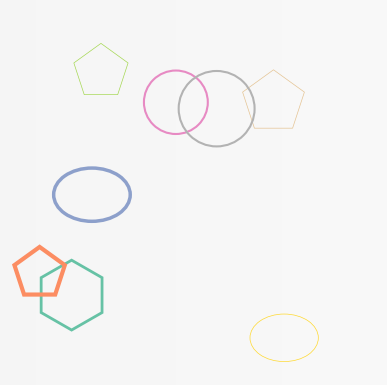[{"shape": "hexagon", "thickness": 2, "radius": 0.45, "center": [0.185, 0.233]}, {"shape": "pentagon", "thickness": 3, "radius": 0.34, "center": [0.102, 0.29]}, {"shape": "oval", "thickness": 2.5, "radius": 0.49, "center": [0.237, 0.494]}, {"shape": "circle", "thickness": 1.5, "radius": 0.41, "center": [0.454, 0.734]}, {"shape": "pentagon", "thickness": 0.5, "radius": 0.37, "center": [0.261, 0.814]}, {"shape": "oval", "thickness": 0.5, "radius": 0.44, "center": [0.733, 0.123]}, {"shape": "pentagon", "thickness": 0.5, "radius": 0.42, "center": [0.706, 0.735]}, {"shape": "circle", "thickness": 1.5, "radius": 0.49, "center": [0.559, 0.718]}]